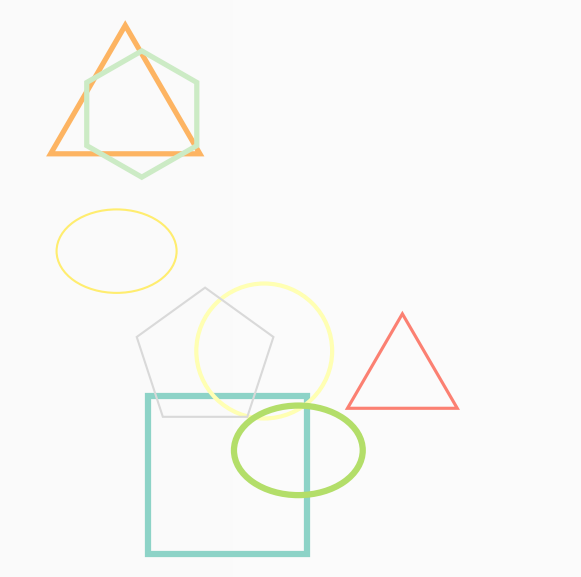[{"shape": "square", "thickness": 3, "radius": 0.68, "center": [0.391, 0.177]}, {"shape": "circle", "thickness": 2, "radius": 0.58, "center": [0.455, 0.391]}, {"shape": "triangle", "thickness": 1.5, "radius": 0.55, "center": [0.692, 0.347]}, {"shape": "triangle", "thickness": 2.5, "radius": 0.74, "center": [0.215, 0.807]}, {"shape": "oval", "thickness": 3, "radius": 0.55, "center": [0.513, 0.219]}, {"shape": "pentagon", "thickness": 1, "radius": 0.62, "center": [0.353, 0.377]}, {"shape": "hexagon", "thickness": 2.5, "radius": 0.55, "center": [0.244, 0.802]}, {"shape": "oval", "thickness": 1, "radius": 0.52, "center": [0.201, 0.564]}]